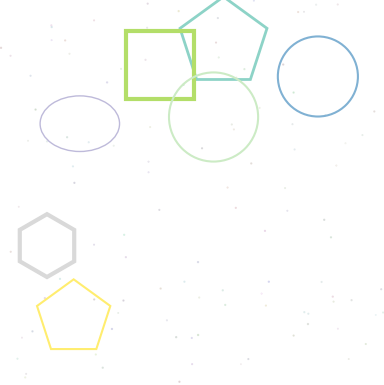[{"shape": "pentagon", "thickness": 2, "radius": 0.59, "center": [0.581, 0.89]}, {"shape": "oval", "thickness": 1, "radius": 0.52, "center": [0.207, 0.679]}, {"shape": "circle", "thickness": 1.5, "radius": 0.52, "center": [0.826, 0.801]}, {"shape": "square", "thickness": 3, "radius": 0.44, "center": [0.415, 0.831]}, {"shape": "hexagon", "thickness": 3, "radius": 0.41, "center": [0.122, 0.362]}, {"shape": "circle", "thickness": 1.5, "radius": 0.58, "center": [0.555, 0.696]}, {"shape": "pentagon", "thickness": 1.5, "radius": 0.5, "center": [0.191, 0.174]}]